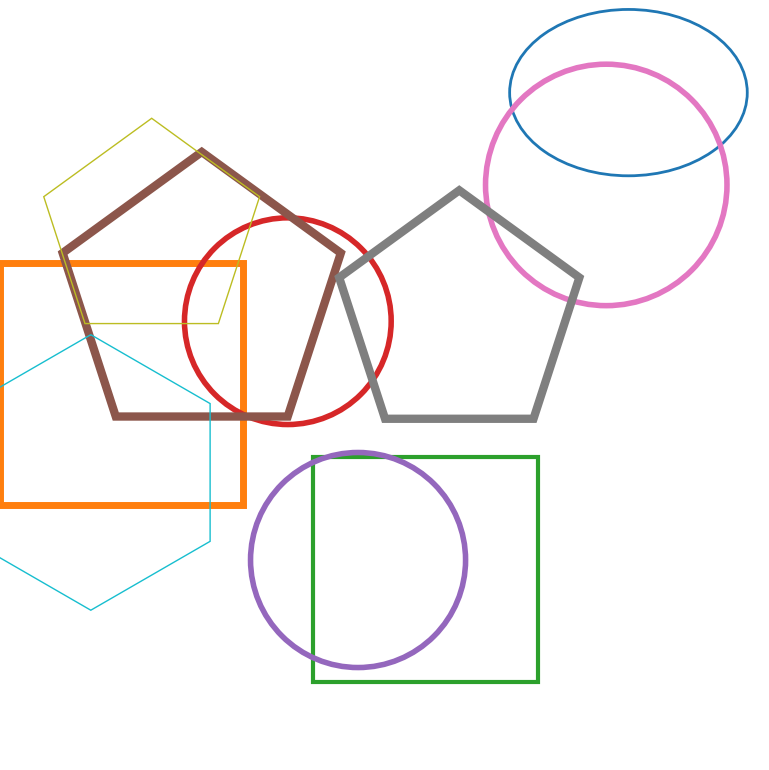[{"shape": "oval", "thickness": 1, "radius": 0.77, "center": [0.816, 0.88]}, {"shape": "square", "thickness": 2.5, "radius": 0.79, "center": [0.158, 0.501]}, {"shape": "square", "thickness": 1.5, "radius": 0.73, "center": [0.553, 0.26]}, {"shape": "circle", "thickness": 2, "radius": 0.67, "center": [0.374, 0.583]}, {"shape": "circle", "thickness": 2, "radius": 0.7, "center": [0.465, 0.273]}, {"shape": "pentagon", "thickness": 3, "radius": 0.95, "center": [0.262, 0.613]}, {"shape": "circle", "thickness": 2, "radius": 0.78, "center": [0.787, 0.76]}, {"shape": "pentagon", "thickness": 3, "radius": 0.82, "center": [0.596, 0.589]}, {"shape": "pentagon", "thickness": 0.5, "radius": 0.74, "center": [0.197, 0.699]}, {"shape": "hexagon", "thickness": 0.5, "radius": 0.89, "center": [0.118, 0.386]}]